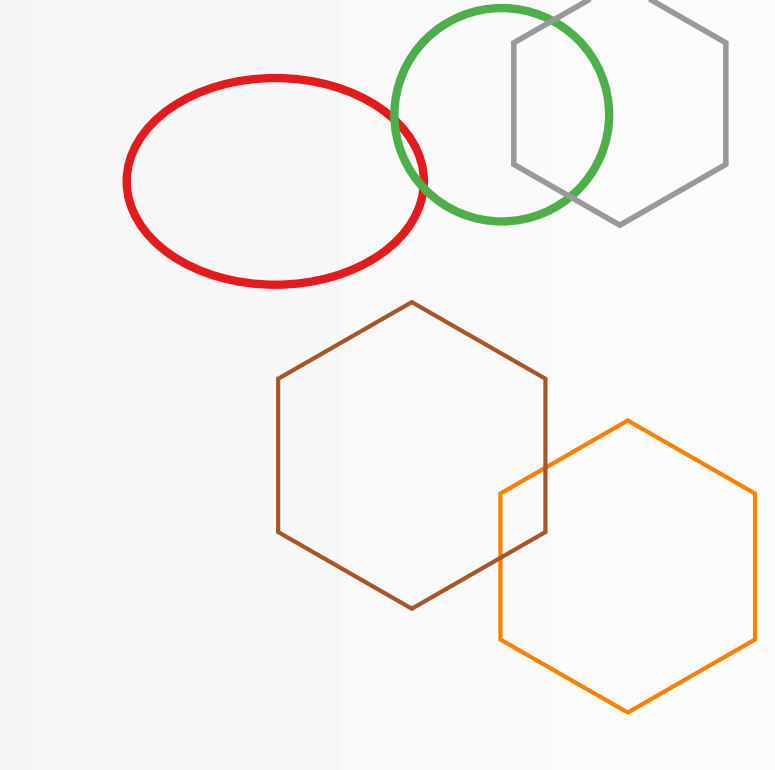[{"shape": "oval", "thickness": 3, "radius": 0.96, "center": [0.355, 0.764]}, {"shape": "circle", "thickness": 3, "radius": 0.69, "center": [0.647, 0.851]}, {"shape": "hexagon", "thickness": 1.5, "radius": 0.95, "center": [0.81, 0.264]}, {"shape": "hexagon", "thickness": 1.5, "radius": 1.0, "center": [0.531, 0.409]}, {"shape": "hexagon", "thickness": 2, "radius": 0.79, "center": [0.8, 0.865]}]